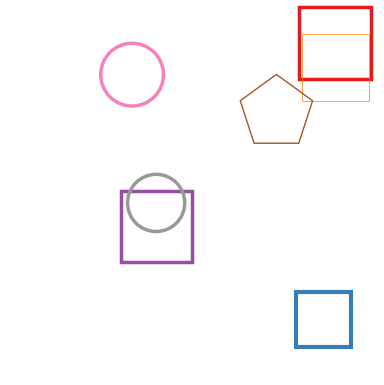[{"shape": "square", "thickness": 2.5, "radius": 0.47, "center": [0.871, 0.888]}, {"shape": "square", "thickness": 3, "radius": 0.36, "center": [0.839, 0.17]}, {"shape": "square", "thickness": 2.5, "radius": 0.46, "center": [0.406, 0.413]}, {"shape": "square", "thickness": 0.5, "radius": 0.44, "center": [0.872, 0.825]}, {"shape": "pentagon", "thickness": 1, "radius": 0.49, "center": [0.718, 0.708]}, {"shape": "circle", "thickness": 2.5, "radius": 0.41, "center": [0.343, 0.806]}, {"shape": "circle", "thickness": 2.5, "radius": 0.37, "center": [0.406, 0.473]}]